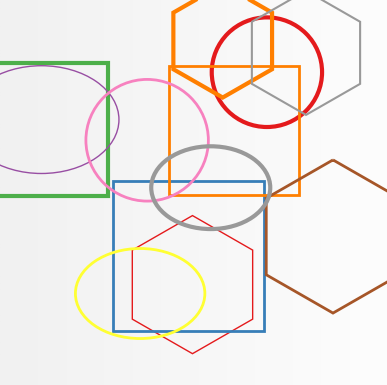[{"shape": "circle", "thickness": 3, "radius": 0.71, "center": [0.689, 0.812]}, {"shape": "hexagon", "thickness": 1, "radius": 0.9, "center": [0.497, 0.261]}, {"shape": "square", "thickness": 2, "radius": 0.97, "center": [0.487, 0.334]}, {"shape": "square", "thickness": 3, "radius": 0.86, "center": [0.105, 0.664]}, {"shape": "oval", "thickness": 1, "radius": 1.0, "center": [0.107, 0.689]}, {"shape": "square", "thickness": 2, "radius": 0.84, "center": [0.603, 0.661]}, {"shape": "hexagon", "thickness": 3, "radius": 0.74, "center": [0.575, 0.894]}, {"shape": "oval", "thickness": 2, "radius": 0.84, "center": [0.362, 0.238]}, {"shape": "hexagon", "thickness": 2, "radius": 0.99, "center": [0.859, 0.386]}, {"shape": "circle", "thickness": 2, "radius": 0.79, "center": [0.38, 0.636]}, {"shape": "oval", "thickness": 3, "radius": 0.77, "center": [0.544, 0.513]}, {"shape": "hexagon", "thickness": 1.5, "radius": 0.81, "center": [0.79, 0.863]}]